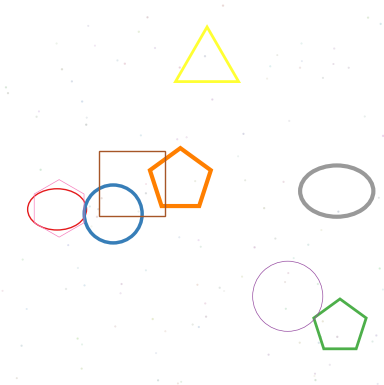[{"shape": "oval", "thickness": 1, "radius": 0.38, "center": [0.148, 0.456]}, {"shape": "circle", "thickness": 2.5, "radius": 0.38, "center": [0.294, 0.444]}, {"shape": "pentagon", "thickness": 2, "radius": 0.36, "center": [0.883, 0.152]}, {"shape": "circle", "thickness": 0.5, "radius": 0.46, "center": [0.747, 0.23]}, {"shape": "pentagon", "thickness": 3, "radius": 0.42, "center": [0.469, 0.532]}, {"shape": "triangle", "thickness": 2, "radius": 0.47, "center": [0.538, 0.835]}, {"shape": "square", "thickness": 1, "radius": 0.42, "center": [0.343, 0.524]}, {"shape": "hexagon", "thickness": 0.5, "radius": 0.37, "center": [0.154, 0.459]}, {"shape": "oval", "thickness": 3, "radius": 0.48, "center": [0.875, 0.504]}]